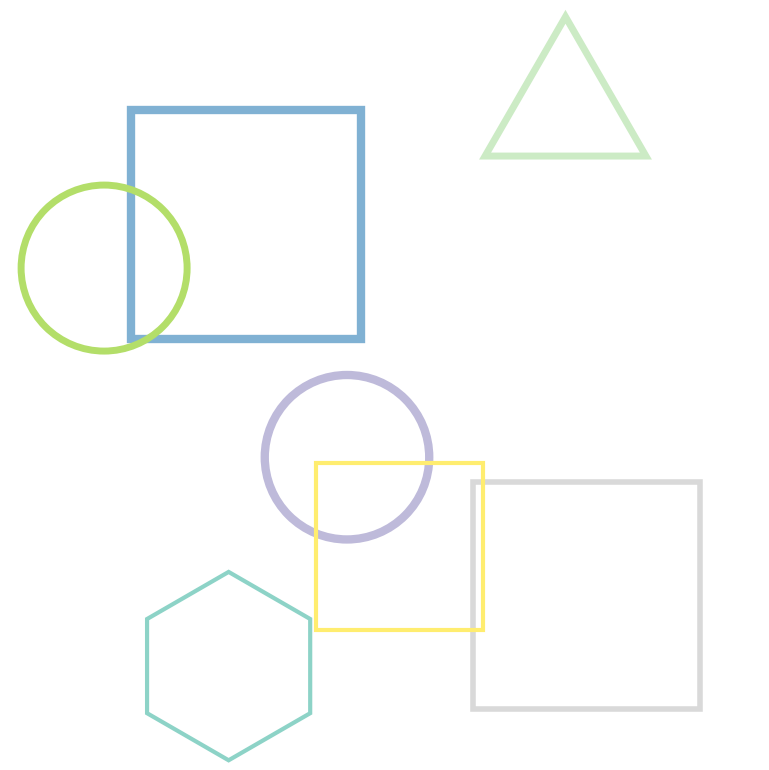[{"shape": "hexagon", "thickness": 1.5, "radius": 0.61, "center": [0.297, 0.135]}, {"shape": "circle", "thickness": 3, "radius": 0.53, "center": [0.451, 0.406]}, {"shape": "square", "thickness": 3, "radius": 0.75, "center": [0.319, 0.708]}, {"shape": "circle", "thickness": 2.5, "radius": 0.54, "center": [0.135, 0.652]}, {"shape": "square", "thickness": 2, "radius": 0.74, "center": [0.761, 0.227]}, {"shape": "triangle", "thickness": 2.5, "radius": 0.6, "center": [0.734, 0.858]}, {"shape": "square", "thickness": 1.5, "radius": 0.54, "center": [0.519, 0.29]}]